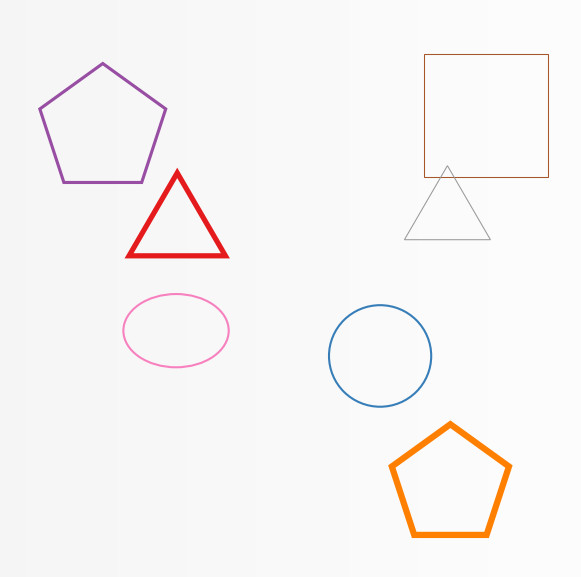[{"shape": "triangle", "thickness": 2.5, "radius": 0.48, "center": [0.305, 0.604]}, {"shape": "circle", "thickness": 1, "radius": 0.44, "center": [0.654, 0.383]}, {"shape": "pentagon", "thickness": 1.5, "radius": 0.57, "center": [0.177, 0.775]}, {"shape": "pentagon", "thickness": 3, "radius": 0.53, "center": [0.775, 0.159]}, {"shape": "square", "thickness": 0.5, "radius": 0.53, "center": [0.836, 0.799]}, {"shape": "oval", "thickness": 1, "radius": 0.45, "center": [0.303, 0.427]}, {"shape": "triangle", "thickness": 0.5, "radius": 0.43, "center": [0.77, 0.627]}]